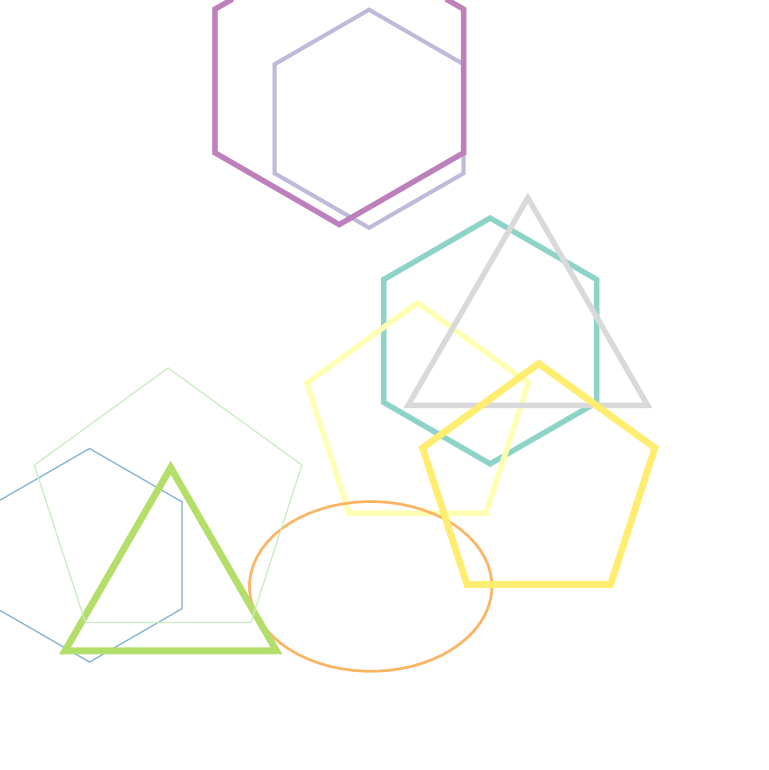[{"shape": "hexagon", "thickness": 2, "radius": 0.8, "center": [0.637, 0.557]}, {"shape": "pentagon", "thickness": 2, "radius": 0.76, "center": [0.542, 0.456]}, {"shape": "hexagon", "thickness": 1.5, "radius": 0.71, "center": [0.479, 0.846]}, {"shape": "hexagon", "thickness": 0.5, "radius": 0.69, "center": [0.116, 0.279]}, {"shape": "oval", "thickness": 1, "radius": 0.79, "center": [0.481, 0.238]}, {"shape": "triangle", "thickness": 2.5, "radius": 0.79, "center": [0.222, 0.234]}, {"shape": "triangle", "thickness": 2, "radius": 0.9, "center": [0.686, 0.563]}, {"shape": "hexagon", "thickness": 2, "radius": 0.93, "center": [0.441, 0.895]}, {"shape": "pentagon", "thickness": 0.5, "radius": 0.91, "center": [0.218, 0.339]}, {"shape": "pentagon", "thickness": 2.5, "radius": 0.79, "center": [0.7, 0.369]}]